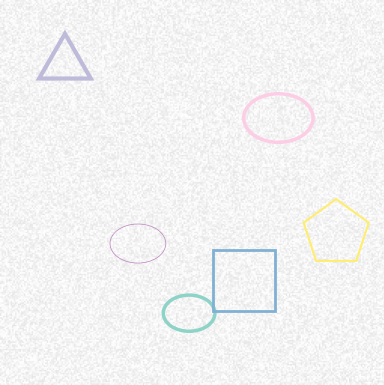[{"shape": "oval", "thickness": 2.5, "radius": 0.34, "center": [0.491, 0.187]}, {"shape": "triangle", "thickness": 3, "radius": 0.39, "center": [0.169, 0.835]}, {"shape": "square", "thickness": 2, "radius": 0.4, "center": [0.634, 0.272]}, {"shape": "oval", "thickness": 2.5, "radius": 0.45, "center": [0.723, 0.693]}, {"shape": "oval", "thickness": 0.5, "radius": 0.36, "center": [0.358, 0.367]}, {"shape": "pentagon", "thickness": 1.5, "radius": 0.44, "center": [0.873, 0.394]}]